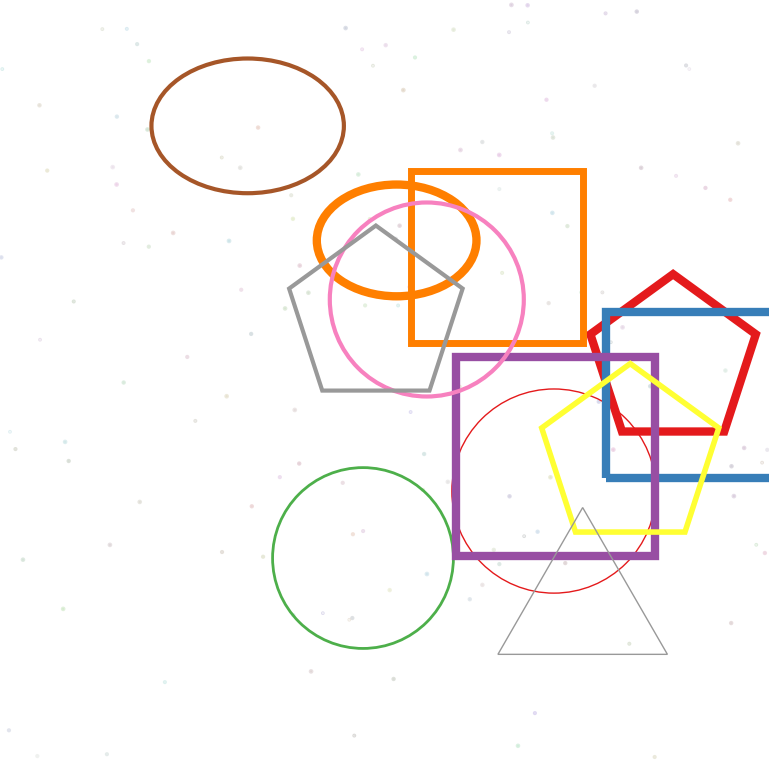[{"shape": "pentagon", "thickness": 3, "radius": 0.56, "center": [0.874, 0.531]}, {"shape": "circle", "thickness": 0.5, "radius": 0.66, "center": [0.719, 0.362]}, {"shape": "square", "thickness": 3, "radius": 0.54, "center": [0.895, 0.487]}, {"shape": "circle", "thickness": 1, "radius": 0.59, "center": [0.471, 0.275]}, {"shape": "square", "thickness": 3, "radius": 0.65, "center": [0.722, 0.407]}, {"shape": "oval", "thickness": 3, "radius": 0.52, "center": [0.515, 0.688]}, {"shape": "square", "thickness": 2.5, "radius": 0.56, "center": [0.646, 0.666]}, {"shape": "pentagon", "thickness": 2, "radius": 0.6, "center": [0.818, 0.407]}, {"shape": "oval", "thickness": 1.5, "radius": 0.62, "center": [0.322, 0.837]}, {"shape": "circle", "thickness": 1.5, "radius": 0.63, "center": [0.554, 0.611]}, {"shape": "pentagon", "thickness": 1.5, "radius": 0.59, "center": [0.488, 0.589]}, {"shape": "triangle", "thickness": 0.5, "radius": 0.64, "center": [0.757, 0.214]}]